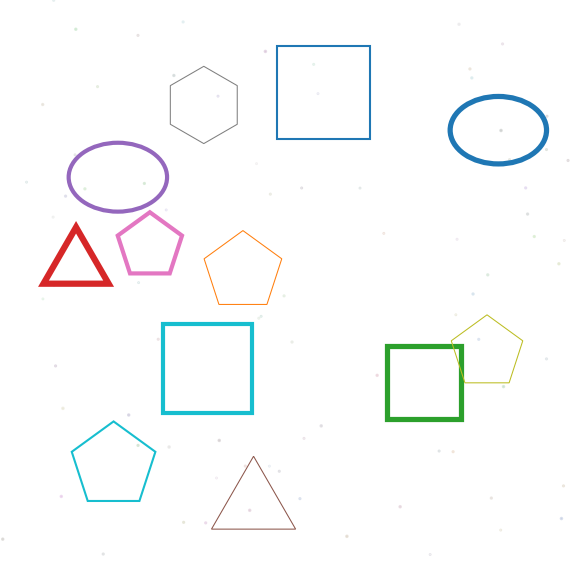[{"shape": "oval", "thickness": 2.5, "radius": 0.42, "center": [0.863, 0.774]}, {"shape": "square", "thickness": 1, "radius": 0.4, "center": [0.56, 0.839]}, {"shape": "pentagon", "thickness": 0.5, "radius": 0.35, "center": [0.421, 0.529]}, {"shape": "square", "thickness": 2.5, "radius": 0.32, "center": [0.734, 0.336]}, {"shape": "triangle", "thickness": 3, "radius": 0.33, "center": [0.132, 0.54]}, {"shape": "oval", "thickness": 2, "radius": 0.43, "center": [0.204, 0.692]}, {"shape": "triangle", "thickness": 0.5, "radius": 0.42, "center": [0.439, 0.125]}, {"shape": "pentagon", "thickness": 2, "radius": 0.29, "center": [0.26, 0.573]}, {"shape": "hexagon", "thickness": 0.5, "radius": 0.33, "center": [0.353, 0.817]}, {"shape": "pentagon", "thickness": 0.5, "radius": 0.33, "center": [0.843, 0.389]}, {"shape": "square", "thickness": 2, "radius": 0.39, "center": [0.36, 0.361]}, {"shape": "pentagon", "thickness": 1, "radius": 0.38, "center": [0.197, 0.193]}]